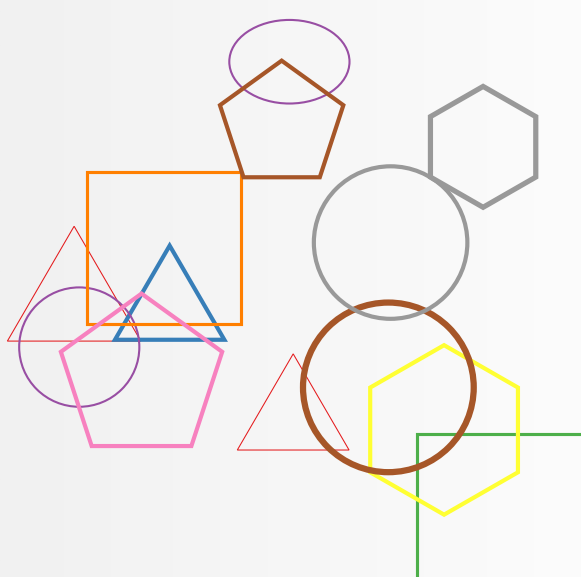[{"shape": "triangle", "thickness": 0.5, "radius": 0.56, "center": [0.504, 0.275]}, {"shape": "triangle", "thickness": 0.5, "radius": 0.66, "center": [0.128, 0.475]}, {"shape": "triangle", "thickness": 2, "radius": 0.54, "center": [0.292, 0.465]}, {"shape": "square", "thickness": 1.5, "radius": 0.73, "center": [0.864, 0.1]}, {"shape": "circle", "thickness": 1, "radius": 0.52, "center": [0.136, 0.398]}, {"shape": "oval", "thickness": 1, "radius": 0.52, "center": [0.498, 0.892]}, {"shape": "square", "thickness": 1.5, "radius": 0.66, "center": [0.282, 0.57]}, {"shape": "hexagon", "thickness": 2, "radius": 0.73, "center": [0.764, 0.255]}, {"shape": "pentagon", "thickness": 2, "radius": 0.56, "center": [0.485, 0.782]}, {"shape": "circle", "thickness": 3, "radius": 0.73, "center": [0.668, 0.328]}, {"shape": "pentagon", "thickness": 2, "radius": 0.73, "center": [0.243, 0.345]}, {"shape": "hexagon", "thickness": 2.5, "radius": 0.52, "center": [0.831, 0.745]}, {"shape": "circle", "thickness": 2, "radius": 0.66, "center": [0.672, 0.579]}]